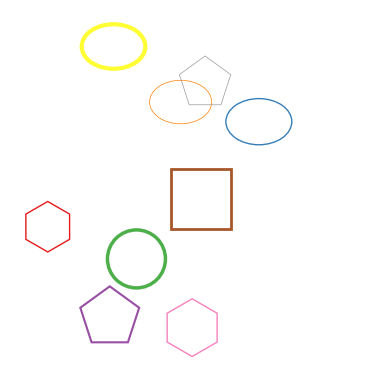[{"shape": "hexagon", "thickness": 1, "radius": 0.33, "center": [0.124, 0.411]}, {"shape": "oval", "thickness": 1, "radius": 0.43, "center": [0.672, 0.684]}, {"shape": "circle", "thickness": 2.5, "radius": 0.38, "center": [0.354, 0.328]}, {"shape": "pentagon", "thickness": 1.5, "radius": 0.4, "center": [0.285, 0.176]}, {"shape": "oval", "thickness": 0.5, "radius": 0.4, "center": [0.469, 0.735]}, {"shape": "oval", "thickness": 3, "radius": 0.41, "center": [0.295, 0.879]}, {"shape": "square", "thickness": 2, "radius": 0.39, "center": [0.522, 0.483]}, {"shape": "hexagon", "thickness": 1, "radius": 0.37, "center": [0.499, 0.149]}, {"shape": "pentagon", "thickness": 0.5, "radius": 0.35, "center": [0.533, 0.785]}]